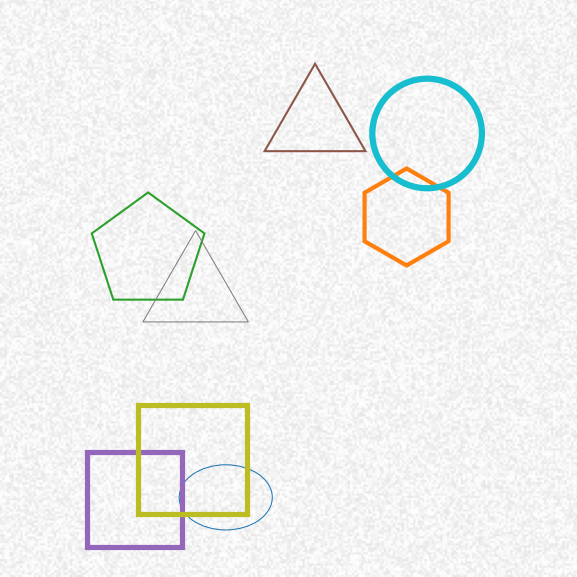[{"shape": "oval", "thickness": 0.5, "radius": 0.4, "center": [0.391, 0.138]}, {"shape": "hexagon", "thickness": 2, "radius": 0.42, "center": [0.704, 0.623]}, {"shape": "pentagon", "thickness": 1, "radius": 0.51, "center": [0.256, 0.563]}, {"shape": "square", "thickness": 2.5, "radius": 0.41, "center": [0.233, 0.135]}, {"shape": "triangle", "thickness": 1, "radius": 0.5, "center": [0.546, 0.788]}, {"shape": "triangle", "thickness": 0.5, "radius": 0.53, "center": [0.339, 0.494]}, {"shape": "square", "thickness": 2.5, "radius": 0.47, "center": [0.333, 0.203]}, {"shape": "circle", "thickness": 3, "radius": 0.47, "center": [0.74, 0.768]}]